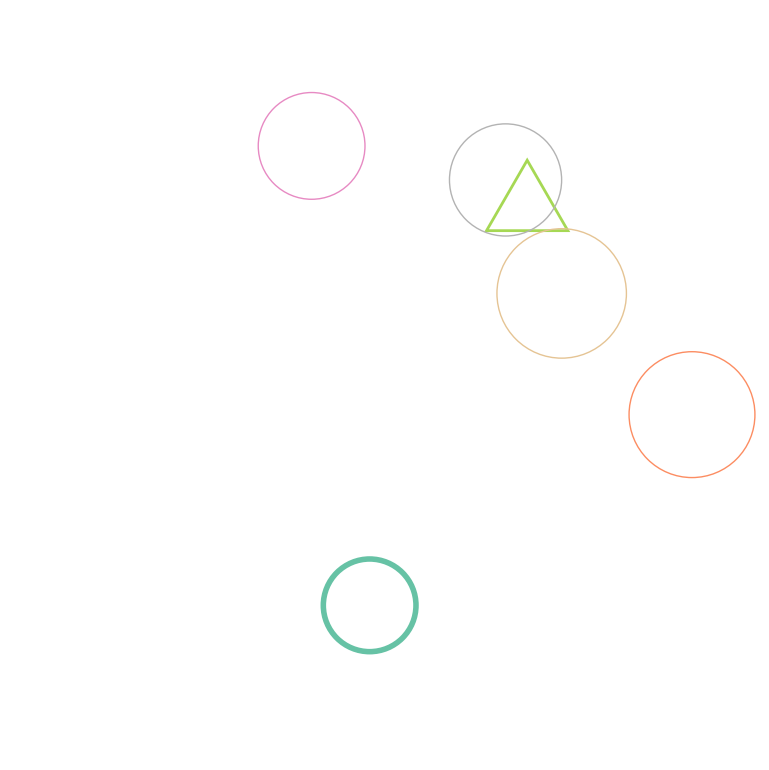[{"shape": "circle", "thickness": 2, "radius": 0.3, "center": [0.48, 0.214]}, {"shape": "circle", "thickness": 0.5, "radius": 0.41, "center": [0.899, 0.462]}, {"shape": "circle", "thickness": 0.5, "radius": 0.35, "center": [0.405, 0.811]}, {"shape": "triangle", "thickness": 1, "radius": 0.3, "center": [0.685, 0.731]}, {"shape": "circle", "thickness": 0.5, "radius": 0.42, "center": [0.729, 0.619]}, {"shape": "circle", "thickness": 0.5, "radius": 0.36, "center": [0.657, 0.766]}]